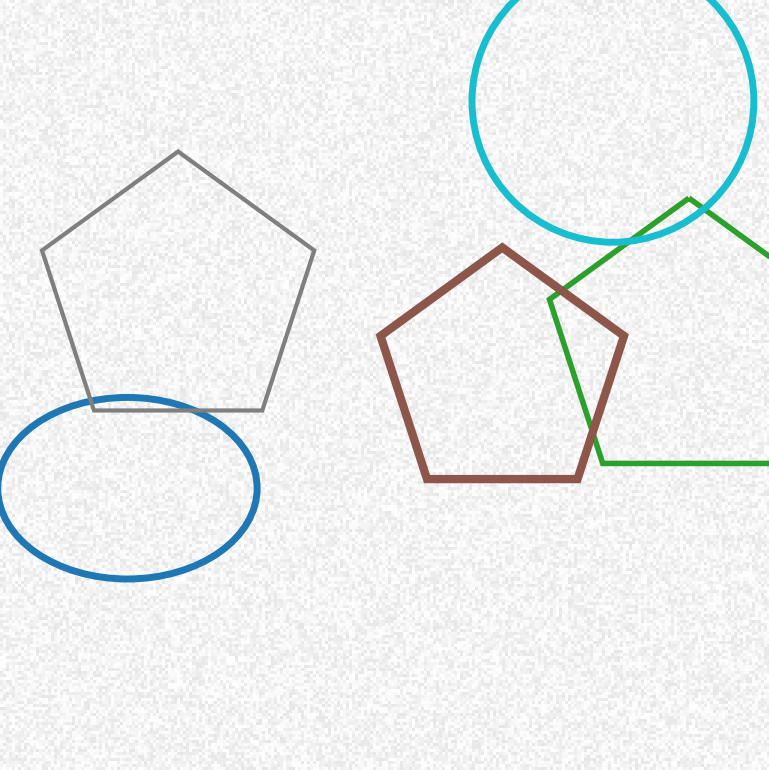[{"shape": "oval", "thickness": 2.5, "radius": 0.84, "center": [0.165, 0.366]}, {"shape": "pentagon", "thickness": 2, "radius": 0.95, "center": [0.895, 0.552]}, {"shape": "pentagon", "thickness": 3, "radius": 0.83, "center": [0.652, 0.512]}, {"shape": "pentagon", "thickness": 1.5, "radius": 0.93, "center": [0.231, 0.617]}, {"shape": "circle", "thickness": 2.5, "radius": 0.92, "center": [0.796, 0.868]}]